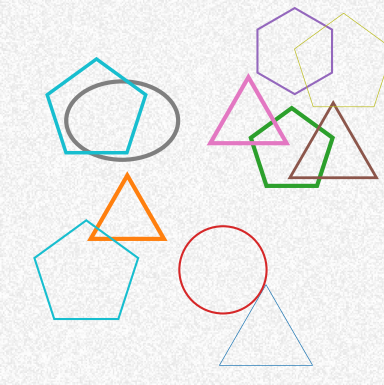[{"shape": "triangle", "thickness": 0.5, "radius": 0.7, "center": [0.691, 0.121]}, {"shape": "triangle", "thickness": 3, "radius": 0.55, "center": [0.331, 0.434]}, {"shape": "pentagon", "thickness": 3, "radius": 0.56, "center": [0.758, 0.608]}, {"shape": "circle", "thickness": 1.5, "radius": 0.57, "center": [0.579, 0.299]}, {"shape": "hexagon", "thickness": 1.5, "radius": 0.56, "center": [0.766, 0.867]}, {"shape": "triangle", "thickness": 2, "radius": 0.65, "center": [0.865, 0.603]}, {"shape": "triangle", "thickness": 3, "radius": 0.57, "center": [0.645, 0.685]}, {"shape": "oval", "thickness": 3, "radius": 0.73, "center": [0.317, 0.687]}, {"shape": "pentagon", "thickness": 0.5, "radius": 0.67, "center": [0.893, 0.831]}, {"shape": "pentagon", "thickness": 1.5, "radius": 0.71, "center": [0.224, 0.286]}, {"shape": "pentagon", "thickness": 2.5, "radius": 0.67, "center": [0.251, 0.712]}]